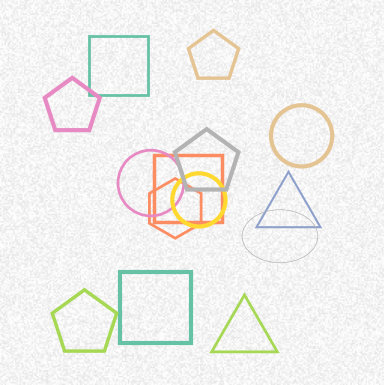[{"shape": "square", "thickness": 3, "radius": 0.46, "center": [0.405, 0.2]}, {"shape": "square", "thickness": 2, "radius": 0.38, "center": [0.307, 0.829]}, {"shape": "square", "thickness": 2.5, "radius": 0.44, "center": [0.488, 0.51]}, {"shape": "hexagon", "thickness": 2, "radius": 0.39, "center": [0.455, 0.459]}, {"shape": "triangle", "thickness": 1.5, "radius": 0.48, "center": [0.749, 0.458]}, {"shape": "pentagon", "thickness": 3, "radius": 0.38, "center": [0.188, 0.723]}, {"shape": "circle", "thickness": 2, "radius": 0.43, "center": [0.392, 0.525]}, {"shape": "pentagon", "thickness": 2.5, "radius": 0.44, "center": [0.219, 0.159]}, {"shape": "triangle", "thickness": 2, "radius": 0.49, "center": [0.635, 0.135]}, {"shape": "circle", "thickness": 3, "radius": 0.35, "center": [0.517, 0.481]}, {"shape": "circle", "thickness": 3, "radius": 0.4, "center": [0.783, 0.647]}, {"shape": "pentagon", "thickness": 2.5, "radius": 0.34, "center": [0.555, 0.852]}, {"shape": "oval", "thickness": 0.5, "radius": 0.49, "center": [0.727, 0.386]}, {"shape": "pentagon", "thickness": 3, "radius": 0.43, "center": [0.537, 0.578]}]